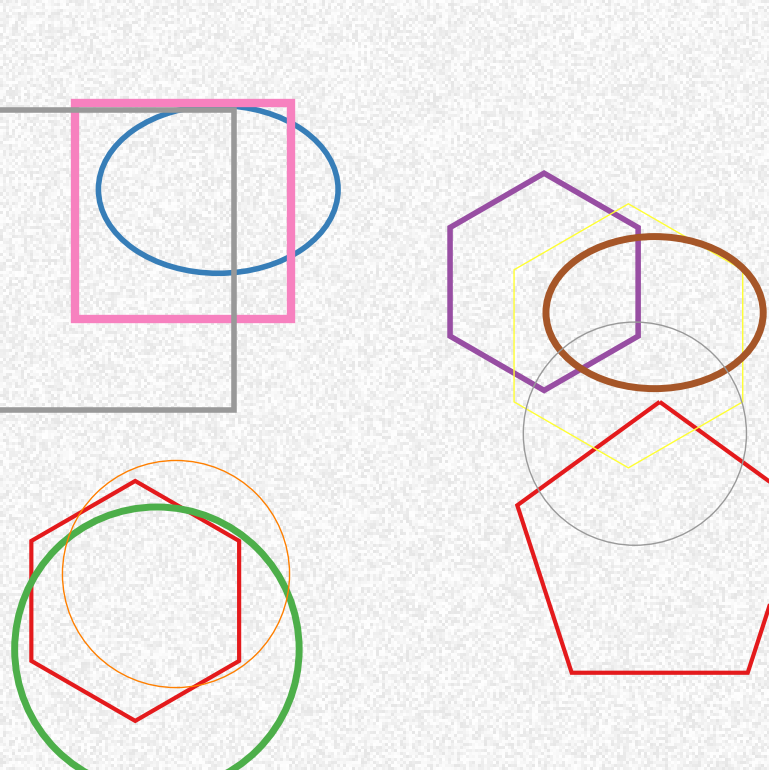[{"shape": "hexagon", "thickness": 1.5, "radius": 0.78, "center": [0.176, 0.22]}, {"shape": "pentagon", "thickness": 1.5, "radius": 0.97, "center": [0.857, 0.284]}, {"shape": "oval", "thickness": 2, "radius": 0.78, "center": [0.283, 0.754]}, {"shape": "circle", "thickness": 2.5, "radius": 0.92, "center": [0.204, 0.157]}, {"shape": "hexagon", "thickness": 2, "radius": 0.71, "center": [0.707, 0.634]}, {"shape": "circle", "thickness": 0.5, "radius": 0.74, "center": [0.229, 0.255]}, {"shape": "hexagon", "thickness": 0.5, "radius": 0.86, "center": [0.816, 0.564]}, {"shape": "oval", "thickness": 2.5, "radius": 0.71, "center": [0.85, 0.594]}, {"shape": "square", "thickness": 3, "radius": 0.7, "center": [0.237, 0.726]}, {"shape": "circle", "thickness": 0.5, "radius": 0.72, "center": [0.825, 0.437]}, {"shape": "square", "thickness": 2, "radius": 0.97, "center": [0.109, 0.663]}]